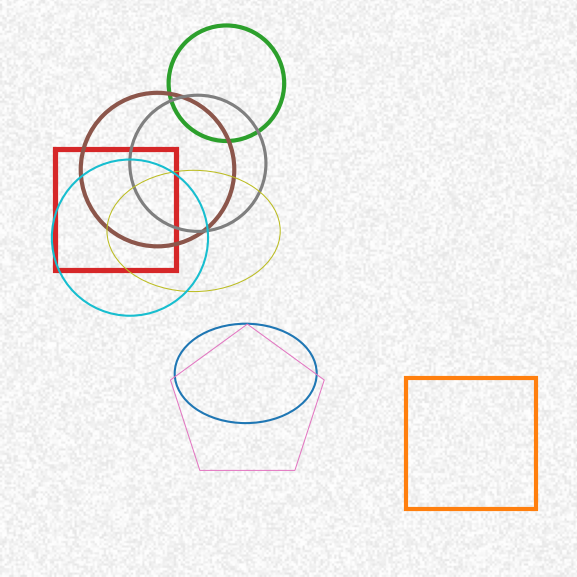[{"shape": "oval", "thickness": 1, "radius": 0.61, "center": [0.425, 0.353]}, {"shape": "square", "thickness": 2, "radius": 0.56, "center": [0.816, 0.231]}, {"shape": "circle", "thickness": 2, "radius": 0.5, "center": [0.392, 0.855]}, {"shape": "square", "thickness": 2.5, "radius": 0.52, "center": [0.199, 0.637]}, {"shape": "circle", "thickness": 2, "radius": 0.66, "center": [0.273, 0.705]}, {"shape": "pentagon", "thickness": 0.5, "radius": 0.7, "center": [0.428, 0.298]}, {"shape": "circle", "thickness": 1.5, "radius": 0.59, "center": [0.343, 0.716]}, {"shape": "oval", "thickness": 0.5, "radius": 0.75, "center": [0.335, 0.599]}, {"shape": "circle", "thickness": 1, "radius": 0.68, "center": [0.225, 0.588]}]